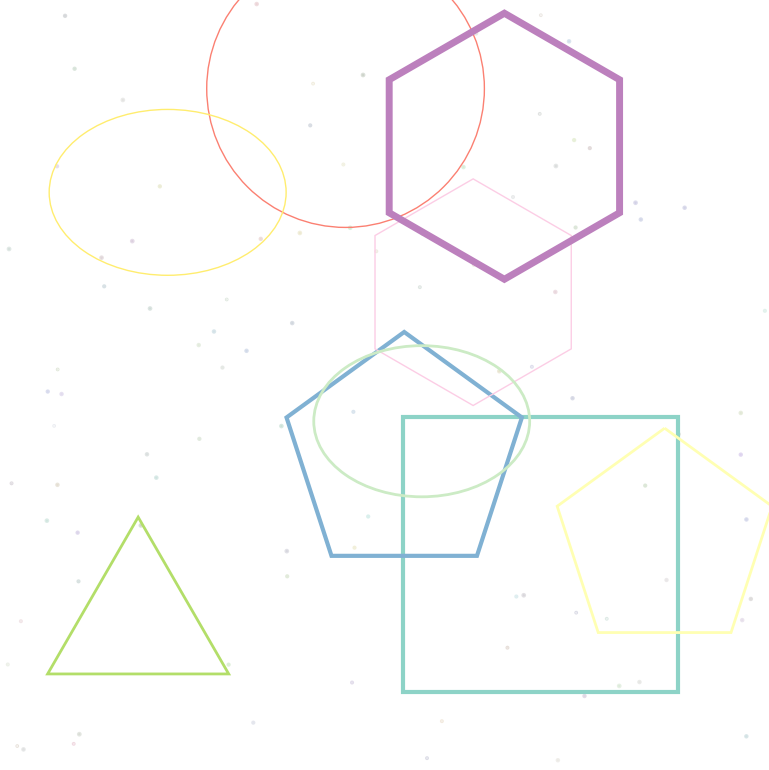[{"shape": "square", "thickness": 1.5, "radius": 0.89, "center": [0.702, 0.28]}, {"shape": "pentagon", "thickness": 1, "radius": 0.73, "center": [0.863, 0.297]}, {"shape": "circle", "thickness": 0.5, "radius": 0.9, "center": [0.449, 0.885]}, {"shape": "pentagon", "thickness": 1.5, "radius": 0.8, "center": [0.525, 0.408]}, {"shape": "triangle", "thickness": 1, "radius": 0.68, "center": [0.179, 0.193]}, {"shape": "hexagon", "thickness": 0.5, "radius": 0.74, "center": [0.614, 0.621]}, {"shape": "hexagon", "thickness": 2.5, "radius": 0.86, "center": [0.655, 0.81]}, {"shape": "oval", "thickness": 1, "radius": 0.7, "center": [0.548, 0.453]}, {"shape": "oval", "thickness": 0.5, "radius": 0.77, "center": [0.218, 0.75]}]